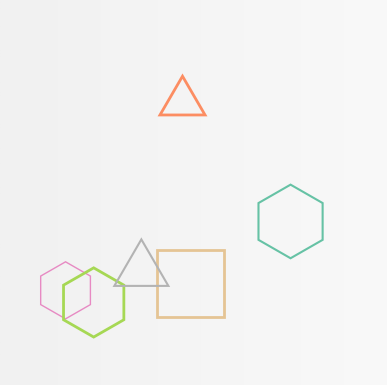[{"shape": "hexagon", "thickness": 1.5, "radius": 0.48, "center": [0.75, 0.425]}, {"shape": "triangle", "thickness": 2, "radius": 0.34, "center": [0.471, 0.735]}, {"shape": "hexagon", "thickness": 1, "radius": 0.37, "center": [0.169, 0.246]}, {"shape": "hexagon", "thickness": 2, "radius": 0.45, "center": [0.242, 0.214]}, {"shape": "square", "thickness": 2, "radius": 0.43, "center": [0.491, 0.263]}, {"shape": "triangle", "thickness": 1.5, "radius": 0.4, "center": [0.365, 0.298]}]